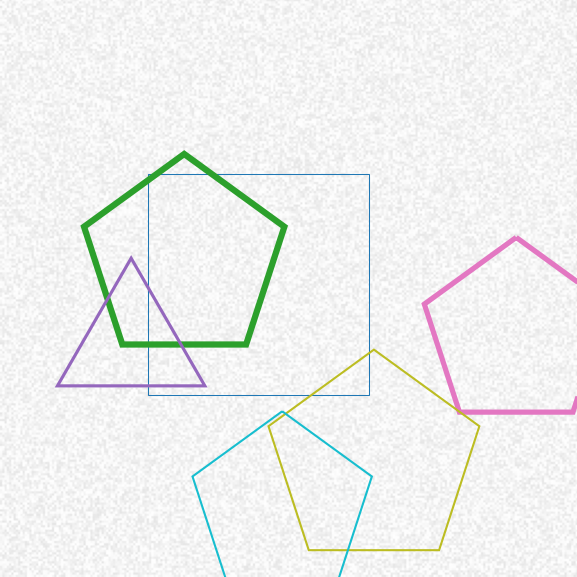[{"shape": "square", "thickness": 0.5, "radius": 0.96, "center": [0.447, 0.507]}, {"shape": "pentagon", "thickness": 3, "radius": 0.91, "center": [0.319, 0.55]}, {"shape": "triangle", "thickness": 1.5, "radius": 0.74, "center": [0.227, 0.405]}, {"shape": "pentagon", "thickness": 2.5, "radius": 0.84, "center": [0.894, 0.421]}, {"shape": "pentagon", "thickness": 1, "radius": 0.96, "center": [0.647, 0.202]}, {"shape": "pentagon", "thickness": 1, "radius": 0.82, "center": [0.489, 0.124]}]